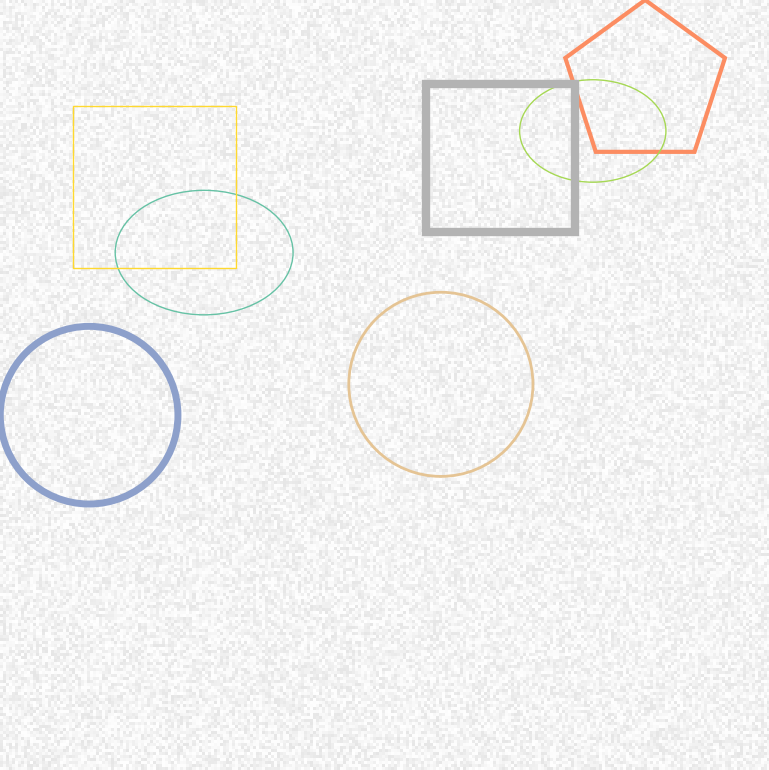[{"shape": "oval", "thickness": 0.5, "radius": 0.58, "center": [0.265, 0.672]}, {"shape": "pentagon", "thickness": 1.5, "radius": 0.55, "center": [0.838, 0.891]}, {"shape": "circle", "thickness": 2.5, "radius": 0.58, "center": [0.116, 0.461]}, {"shape": "oval", "thickness": 0.5, "radius": 0.48, "center": [0.77, 0.83]}, {"shape": "square", "thickness": 0.5, "radius": 0.53, "center": [0.201, 0.757]}, {"shape": "circle", "thickness": 1, "radius": 0.6, "center": [0.573, 0.501]}, {"shape": "square", "thickness": 3, "radius": 0.48, "center": [0.65, 0.795]}]